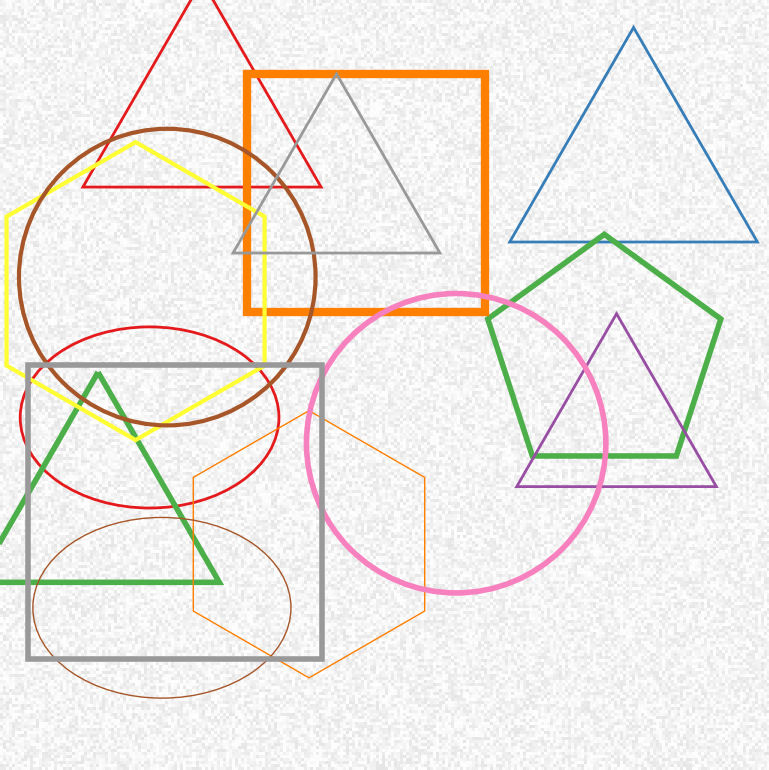[{"shape": "oval", "thickness": 1, "radius": 0.84, "center": [0.194, 0.458]}, {"shape": "triangle", "thickness": 1, "radius": 0.89, "center": [0.262, 0.846]}, {"shape": "triangle", "thickness": 1, "radius": 0.93, "center": [0.823, 0.779]}, {"shape": "triangle", "thickness": 2, "radius": 0.91, "center": [0.127, 0.335]}, {"shape": "pentagon", "thickness": 2, "radius": 0.8, "center": [0.785, 0.537]}, {"shape": "triangle", "thickness": 1, "radius": 0.75, "center": [0.801, 0.443]}, {"shape": "hexagon", "thickness": 0.5, "radius": 0.87, "center": [0.401, 0.293]}, {"shape": "square", "thickness": 3, "radius": 0.77, "center": [0.476, 0.749]}, {"shape": "hexagon", "thickness": 1.5, "radius": 0.97, "center": [0.176, 0.622]}, {"shape": "oval", "thickness": 0.5, "radius": 0.84, "center": [0.21, 0.211]}, {"shape": "circle", "thickness": 1.5, "radius": 0.96, "center": [0.217, 0.64]}, {"shape": "circle", "thickness": 2, "radius": 0.97, "center": [0.592, 0.424]}, {"shape": "square", "thickness": 2, "radius": 0.95, "center": [0.227, 0.335]}, {"shape": "triangle", "thickness": 1, "radius": 0.78, "center": [0.437, 0.749]}]